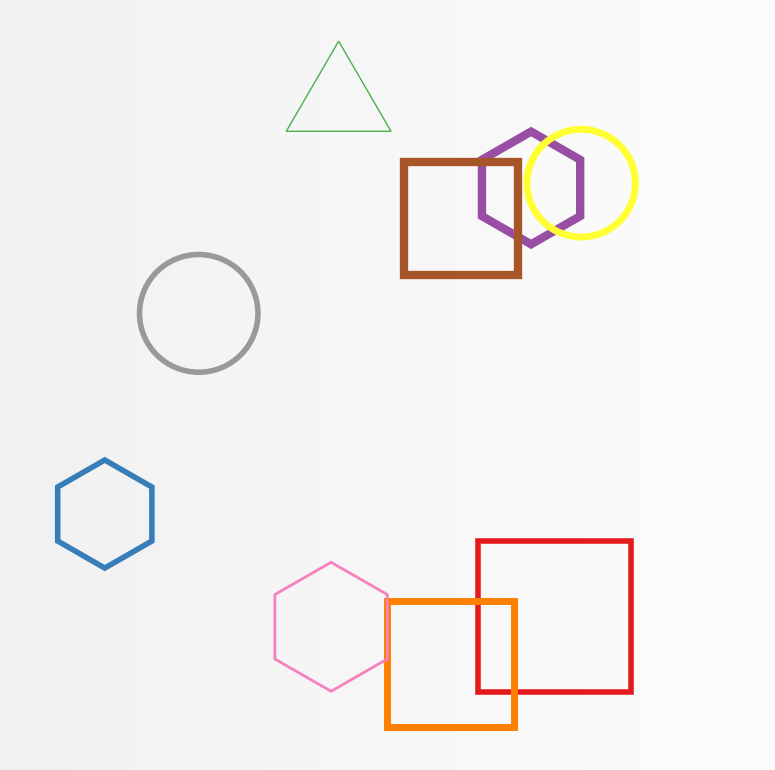[{"shape": "square", "thickness": 2, "radius": 0.49, "center": [0.715, 0.199]}, {"shape": "hexagon", "thickness": 2, "radius": 0.35, "center": [0.135, 0.332]}, {"shape": "triangle", "thickness": 0.5, "radius": 0.39, "center": [0.437, 0.868]}, {"shape": "hexagon", "thickness": 3, "radius": 0.37, "center": [0.685, 0.756]}, {"shape": "square", "thickness": 2.5, "radius": 0.41, "center": [0.581, 0.138]}, {"shape": "circle", "thickness": 2.5, "radius": 0.35, "center": [0.75, 0.762]}, {"shape": "square", "thickness": 3, "radius": 0.37, "center": [0.595, 0.716]}, {"shape": "hexagon", "thickness": 1, "radius": 0.42, "center": [0.427, 0.186]}, {"shape": "circle", "thickness": 2, "radius": 0.38, "center": [0.256, 0.593]}]